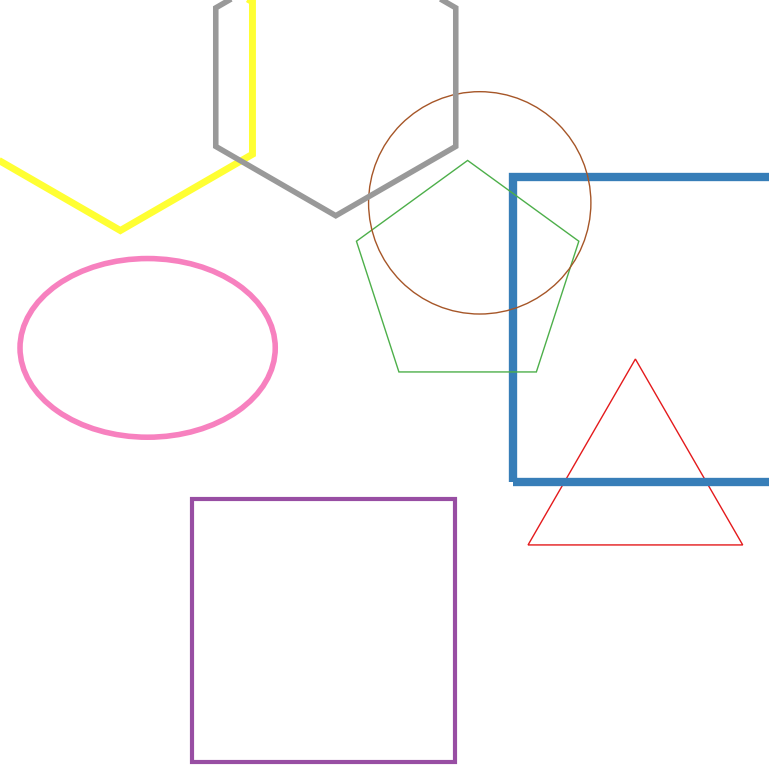[{"shape": "triangle", "thickness": 0.5, "radius": 0.8, "center": [0.825, 0.373]}, {"shape": "square", "thickness": 3, "radius": 0.99, "center": [0.864, 0.572]}, {"shape": "pentagon", "thickness": 0.5, "radius": 0.76, "center": [0.607, 0.64]}, {"shape": "square", "thickness": 1.5, "radius": 0.85, "center": [0.42, 0.181]}, {"shape": "hexagon", "thickness": 2.5, "radius": 0.99, "center": [0.156, 0.899]}, {"shape": "circle", "thickness": 0.5, "radius": 0.72, "center": [0.623, 0.737]}, {"shape": "oval", "thickness": 2, "radius": 0.83, "center": [0.192, 0.548]}, {"shape": "hexagon", "thickness": 2, "radius": 0.9, "center": [0.436, 0.9]}]